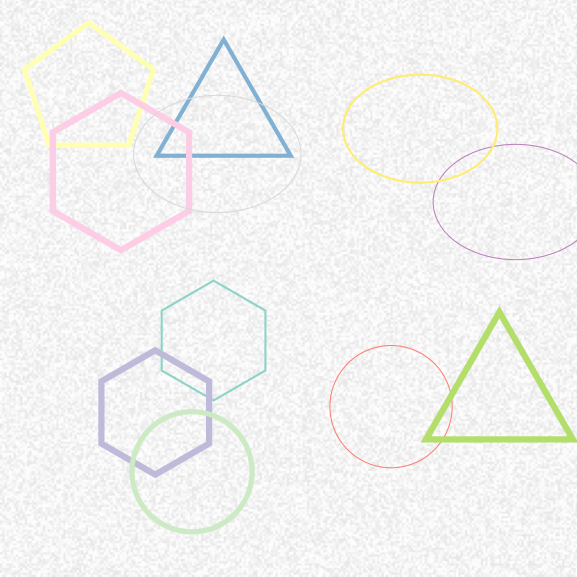[{"shape": "hexagon", "thickness": 1, "radius": 0.52, "center": [0.37, 0.409]}, {"shape": "pentagon", "thickness": 2.5, "radius": 0.59, "center": [0.154, 0.843]}, {"shape": "hexagon", "thickness": 3, "radius": 0.54, "center": [0.269, 0.285]}, {"shape": "circle", "thickness": 0.5, "radius": 0.53, "center": [0.677, 0.295]}, {"shape": "triangle", "thickness": 2, "radius": 0.67, "center": [0.387, 0.797]}, {"shape": "triangle", "thickness": 3, "radius": 0.73, "center": [0.865, 0.312]}, {"shape": "hexagon", "thickness": 3, "radius": 0.68, "center": [0.209, 0.702]}, {"shape": "oval", "thickness": 0.5, "radius": 0.73, "center": [0.376, 0.733]}, {"shape": "oval", "thickness": 0.5, "radius": 0.71, "center": [0.893, 0.649]}, {"shape": "circle", "thickness": 2.5, "radius": 0.52, "center": [0.333, 0.182]}, {"shape": "oval", "thickness": 1, "radius": 0.67, "center": [0.728, 0.776]}]